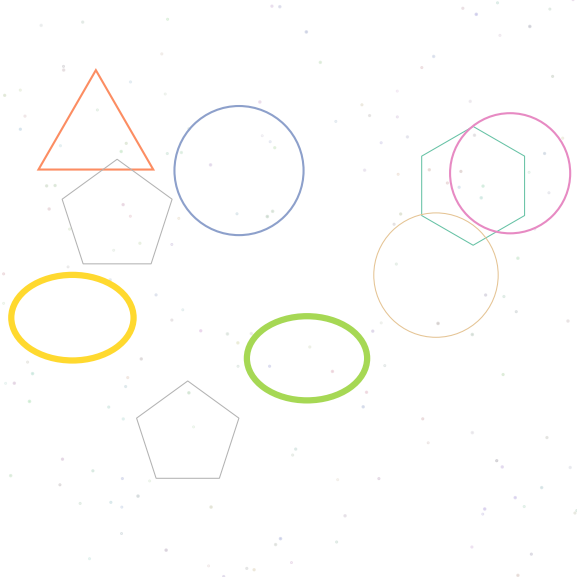[{"shape": "hexagon", "thickness": 0.5, "radius": 0.51, "center": [0.819, 0.677]}, {"shape": "triangle", "thickness": 1, "radius": 0.57, "center": [0.166, 0.763]}, {"shape": "circle", "thickness": 1, "radius": 0.56, "center": [0.414, 0.704]}, {"shape": "circle", "thickness": 1, "radius": 0.52, "center": [0.883, 0.699]}, {"shape": "oval", "thickness": 3, "radius": 0.52, "center": [0.532, 0.379]}, {"shape": "oval", "thickness": 3, "radius": 0.53, "center": [0.125, 0.449]}, {"shape": "circle", "thickness": 0.5, "radius": 0.54, "center": [0.755, 0.523]}, {"shape": "pentagon", "thickness": 0.5, "radius": 0.5, "center": [0.203, 0.623]}, {"shape": "pentagon", "thickness": 0.5, "radius": 0.47, "center": [0.325, 0.246]}]